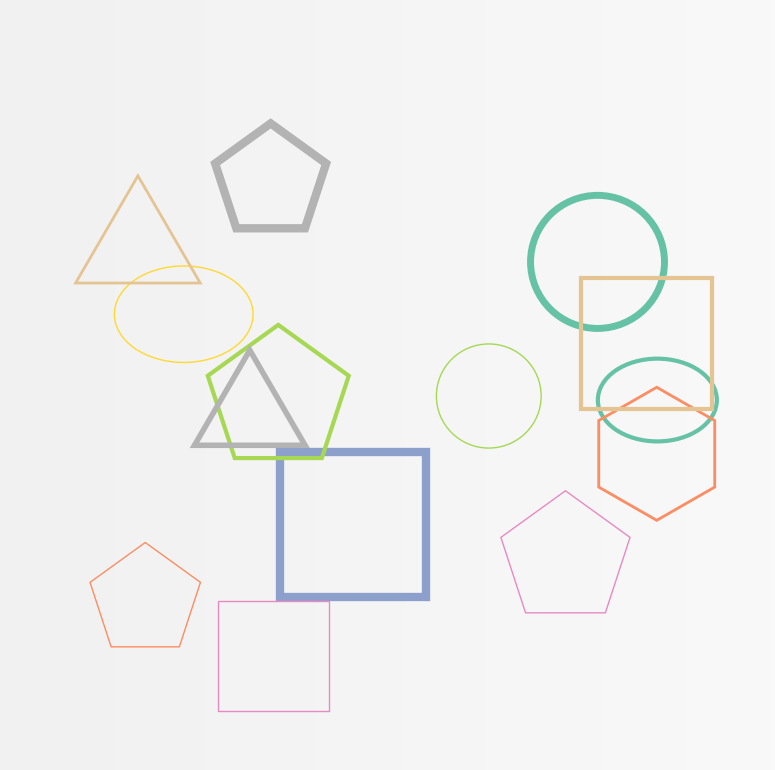[{"shape": "circle", "thickness": 2.5, "radius": 0.43, "center": [0.771, 0.66]}, {"shape": "oval", "thickness": 1.5, "radius": 0.38, "center": [0.848, 0.48]}, {"shape": "pentagon", "thickness": 0.5, "radius": 0.37, "center": [0.187, 0.221]}, {"shape": "hexagon", "thickness": 1, "radius": 0.43, "center": [0.847, 0.411]}, {"shape": "square", "thickness": 3, "radius": 0.47, "center": [0.455, 0.319]}, {"shape": "square", "thickness": 0.5, "radius": 0.36, "center": [0.352, 0.148]}, {"shape": "pentagon", "thickness": 0.5, "radius": 0.44, "center": [0.73, 0.275]}, {"shape": "circle", "thickness": 0.5, "radius": 0.34, "center": [0.631, 0.486]}, {"shape": "pentagon", "thickness": 1.5, "radius": 0.48, "center": [0.359, 0.482]}, {"shape": "oval", "thickness": 0.5, "radius": 0.45, "center": [0.237, 0.592]}, {"shape": "square", "thickness": 1.5, "radius": 0.42, "center": [0.834, 0.554]}, {"shape": "triangle", "thickness": 1, "radius": 0.46, "center": [0.178, 0.679]}, {"shape": "triangle", "thickness": 2, "radius": 0.41, "center": [0.322, 0.463]}, {"shape": "pentagon", "thickness": 3, "radius": 0.38, "center": [0.349, 0.764]}]